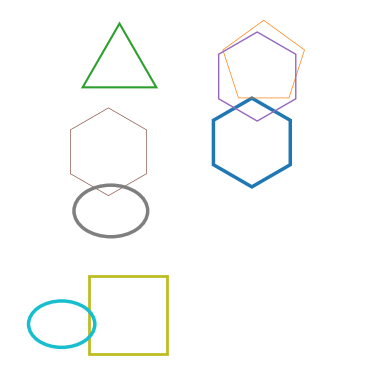[{"shape": "hexagon", "thickness": 2.5, "radius": 0.58, "center": [0.654, 0.63]}, {"shape": "pentagon", "thickness": 0.5, "radius": 0.56, "center": [0.685, 0.836]}, {"shape": "triangle", "thickness": 1.5, "radius": 0.55, "center": [0.31, 0.828]}, {"shape": "hexagon", "thickness": 1, "radius": 0.58, "center": [0.668, 0.801]}, {"shape": "hexagon", "thickness": 0.5, "radius": 0.57, "center": [0.282, 0.606]}, {"shape": "oval", "thickness": 2.5, "radius": 0.48, "center": [0.288, 0.452]}, {"shape": "square", "thickness": 2, "radius": 0.51, "center": [0.332, 0.182]}, {"shape": "oval", "thickness": 2.5, "radius": 0.43, "center": [0.16, 0.158]}]